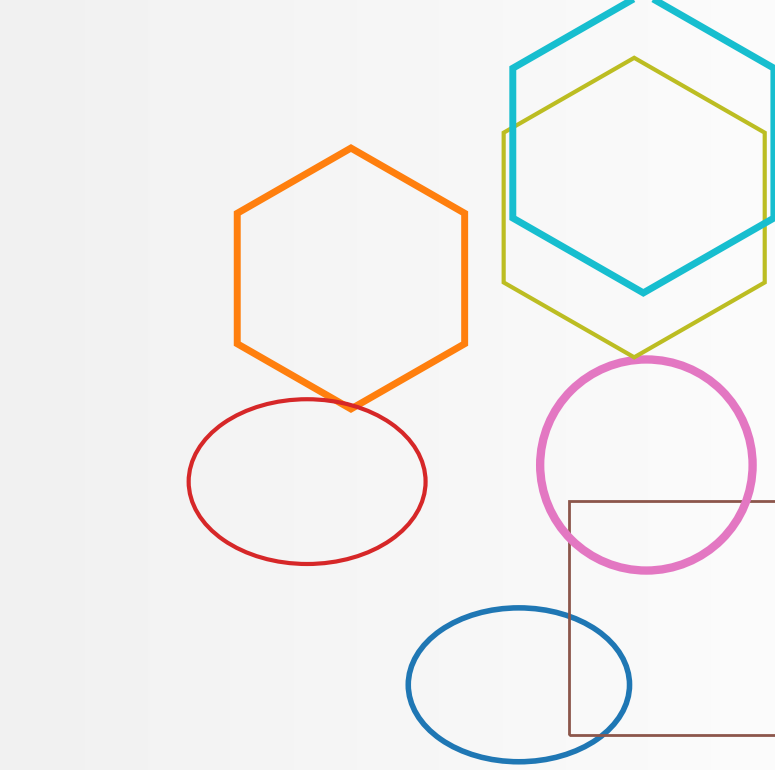[{"shape": "oval", "thickness": 2, "radius": 0.71, "center": [0.67, 0.111]}, {"shape": "hexagon", "thickness": 2.5, "radius": 0.85, "center": [0.453, 0.638]}, {"shape": "oval", "thickness": 1.5, "radius": 0.76, "center": [0.396, 0.375]}, {"shape": "square", "thickness": 1, "radius": 0.76, "center": [0.886, 0.197]}, {"shape": "circle", "thickness": 3, "radius": 0.69, "center": [0.834, 0.396]}, {"shape": "hexagon", "thickness": 1.5, "radius": 0.97, "center": [0.818, 0.73]}, {"shape": "hexagon", "thickness": 2.5, "radius": 0.97, "center": [0.83, 0.814]}]